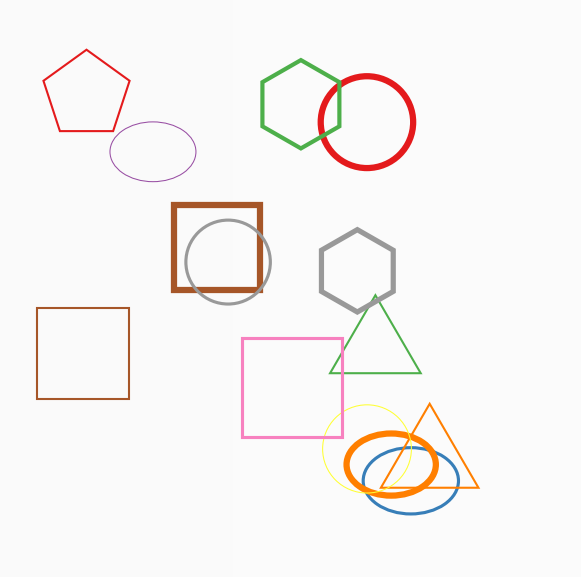[{"shape": "pentagon", "thickness": 1, "radius": 0.39, "center": [0.149, 0.835]}, {"shape": "circle", "thickness": 3, "radius": 0.4, "center": [0.631, 0.788]}, {"shape": "oval", "thickness": 1.5, "radius": 0.41, "center": [0.707, 0.167]}, {"shape": "triangle", "thickness": 1, "radius": 0.45, "center": [0.646, 0.398]}, {"shape": "hexagon", "thickness": 2, "radius": 0.38, "center": [0.518, 0.819]}, {"shape": "oval", "thickness": 0.5, "radius": 0.37, "center": [0.263, 0.736]}, {"shape": "oval", "thickness": 3, "radius": 0.38, "center": [0.673, 0.195]}, {"shape": "triangle", "thickness": 1, "radius": 0.48, "center": [0.739, 0.203]}, {"shape": "circle", "thickness": 0.5, "radius": 0.38, "center": [0.631, 0.222]}, {"shape": "square", "thickness": 3, "radius": 0.37, "center": [0.373, 0.57]}, {"shape": "square", "thickness": 1, "radius": 0.39, "center": [0.143, 0.387]}, {"shape": "square", "thickness": 1.5, "radius": 0.43, "center": [0.502, 0.329]}, {"shape": "hexagon", "thickness": 2.5, "radius": 0.36, "center": [0.615, 0.53]}, {"shape": "circle", "thickness": 1.5, "radius": 0.36, "center": [0.392, 0.545]}]